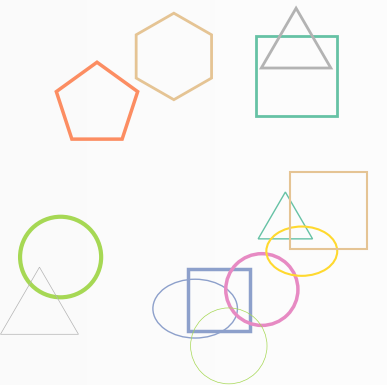[{"shape": "triangle", "thickness": 1, "radius": 0.41, "center": [0.736, 0.42]}, {"shape": "square", "thickness": 2, "radius": 0.52, "center": [0.766, 0.802]}, {"shape": "pentagon", "thickness": 2.5, "radius": 0.55, "center": [0.25, 0.728]}, {"shape": "square", "thickness": 2.5, "radius": 0.4, "center": [0.565, 0.221]}, {"shape": "oval", "thickness": 1, "radius": 0.55, "center": [0.504, 0.198]}, {"shape": "circle", "thickness": 2.5, "radius": 0.47, "center": [0.676, 0.248]}, {"shape": "circle", "thickness": 0.5, "radius": 0.49, "center": [0.59, 0.102]}, {"shape": "circle", "thickness": 3, "radius": 0.52, "center": [0.156, 0.332]}, {"shape": "oval", "thickness": 1.5, "radius": 0.46, "center": [0.779, 0.348]}, {"shape": "hexagon", "thickness": 2, "radius": 0.56, "center": [0.449, 0.853]}, {"shape": "square", "thickness": 1.5, "radius": 0.5, "center": [0.848, 0.454]}, {"shape": "triangle", "thickness": 0.5, "radius": 0.58, "center": [0.102, 0.19]}, {"shape": "triangle", "thickness": 2, "radius": 0.52, "center": [0.764, 0.875]}]